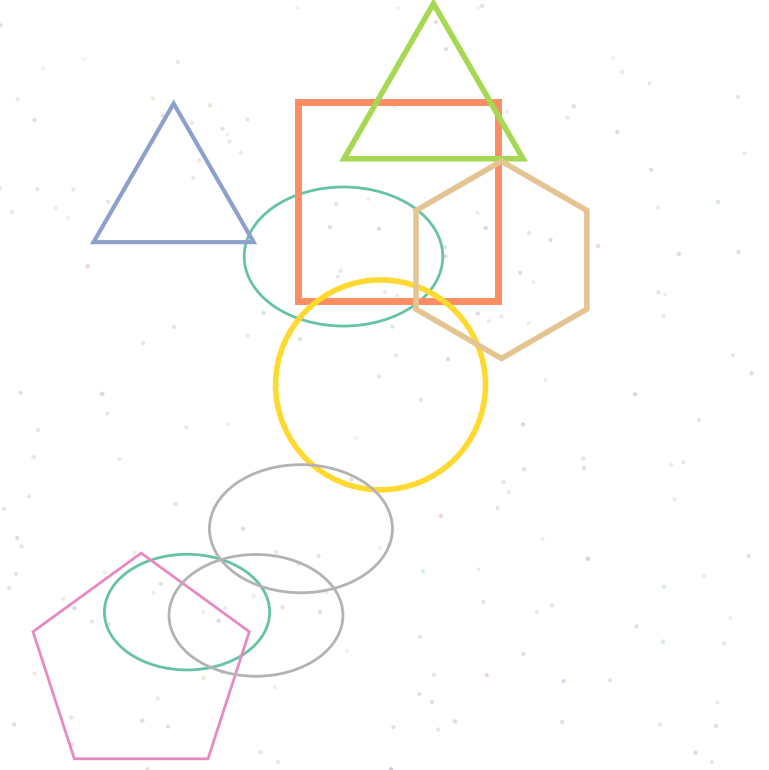[{"shape": "oval", "thickness": 1, "radius": 0.64, "center": [0.446, 0.667]}, {"shape": "oval", "thickness": 1, "radius": 0.54, "center": [0.243, 0.205]}, {"shape": "square", "thickness": 2.5, "radius": 0.65, "center": [0.517, 0.739]}, {"shape": "triangle", "thickness": 1.5, "radius": 0.6, "center": [0.225, 0.746]}, {"shape": "pentagon", "thickness": 1, "radius": 0.74, "center": [0.183, 0.134]}, {"shape": "triangle", "thickness": 2, "radius": 0.67, "center": [0.563, 0.861]}, {"shape": "circle", "thickness": 2, "radius": 0.68, "center": [0.494, 0.5]}, {"shape": "hexagon", "thickness": 2, "radius": 0.64, "center": [0.651, 0.663]}, {"shape": "oval", "thickness": 1, "radius": 0.59, "center": [0.391, 0.313]}, {"shape": "oval", "thickness": 1, "radius": 0.56, "center": [0.332, 0.201]}]